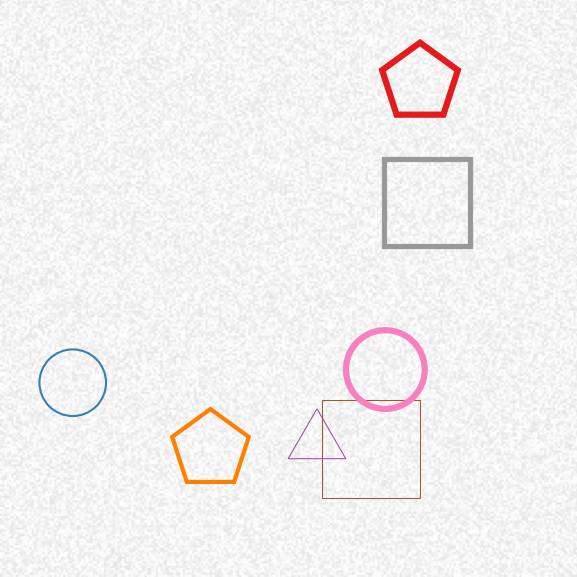[{"shape": "pentagon", "thickness": 3, "radius": 0.34, "center": [0.727, 0.856]}, {"shape": "circle", "thickness": 1, "radius": 0.29, "center": [0.126, 0.336]}, {"shape": "triangle", "thickness": 0.5, "radius": 0.29, "center": [0.549, 0.234]}, {"shape": "pentagon", "thickness": 2, "radius": 0.35, "center": [0.364, 0.221]}, {"shape": "square", "thickness": 0.5, "radius": 0.42, "center": [0.643, 0.222]}, {"shape": "circle", "thickness": 3, "radius": 0.34, "center": [0.667, 0.359]}, {"shape": "square", "thickness": 2.5, "radius": 0.37, "center": [0.74, 0.648]}]